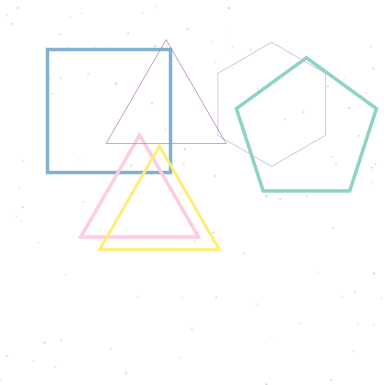[{"shape": "pentagon", "thickness": 2.5, "radius": 0.96, "center": [0.796, 0.659]}, {"shape": "hexagon", "thickness": 0.5, "radius": 0.81, "center": [0.706, 0.729]}, {"shape": "square", "thickness": 2.5, "radius": 0.8, "center": [0.282, 0.712]}, {"shape": "triangle", "thickness": 2.5, "radius": 0.88, "center": [0.363, 0.473]}, {"shape": "triangle", "thickness": 0.5, "radius": 0.9, "center": [0.431, 0.717]}, {"shape": "triangle", "thickness": 2, "radius": 0.9, "center": [0.414, 0.442]}]